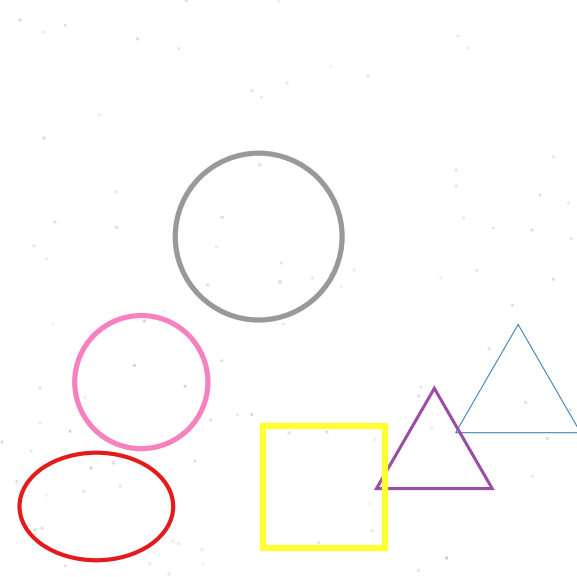[{"shape": "oval", "thickness": 2, "radius": 0.67, "center": [0.167, 0.122]}, {"shape": "triangle", "thickness": 0.5, "radius": 0.62, "center": [0.897, 0.312]}, {"shape": "triangle", "thickness": 1.5, "radius": 0.58, "center": [0.752, 0.211]}, {"shape": "square", "thickness": 3, "radius": 0.53, "center": [0.56, 0.155]}, {"shape": "circle", "thickness": 2.5, "radius": 0.58, "center": [0.245, 0.337]}, {"shape": "circle", "thickness": 2.5, "radius": 0.72, "center": [0.448, 0.589]}]